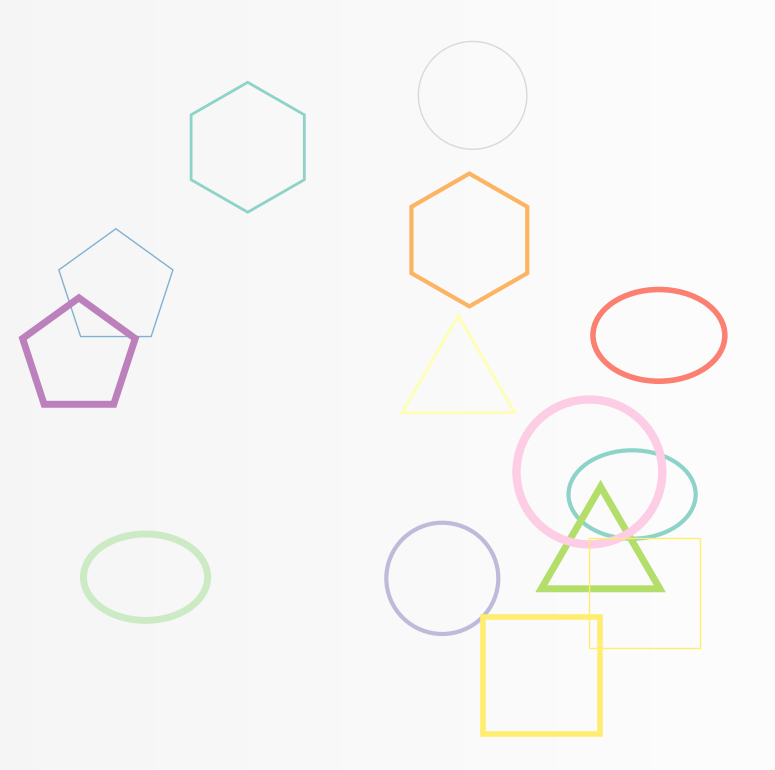[{"shape": "hexagon", "thickness": 1, "radius": 0.42, "center": [0.32, 0.809]}, {"shape": "oval", "thickness": 1.5, "radius": 0.41, "center": [0.816, 0.358]}, {"shape": "triangle", "thickness": 1, "radius": 0.42, "center": [0.591, 0.506]}, {"shape": "circle", "thickness": 1.5, "radius": 0.36, "center": [0.571, 0.249]}, {"shape": "oval", "thickness": 2, "radius": 0.43, "center": [0.85, 0.564]}, {"shape": "pentagon", "thickness": 0.5, "radius": 0.39, "center": [0.15, 0.626]}, {"shape": "hexagon", "thickness": 1.5, "radius": 0.43, "center": [0.606, 0.688]}, {"shape": "triangle", "thickness": 2.5, "radius": 0.44, "center": [0.775, 0.28]}, {"shape": "circle", "thickness": 3, "radius": 0.47, "center": [0.761, 0.387]}, {"shape": "circle", "thickness": 0.5, "radius": 0.35, "center": [0.61, 0.876]}, {"shape": "pentagon", "thickness": 2.5, "radius": 0.38, "center": [0.102, 0.537]}, {"shape": "oval", "thickness": 2.5, "radius": 0.4, "center": [0.188, 0.25]}, {"shape": "square", "thickness": 2, "radius": 0.38, "center": [0.699, 0.123]}, {"shape": "square", "thickness": 0.5, "radius": 0.36, "center": [0.831, 0.23]}]